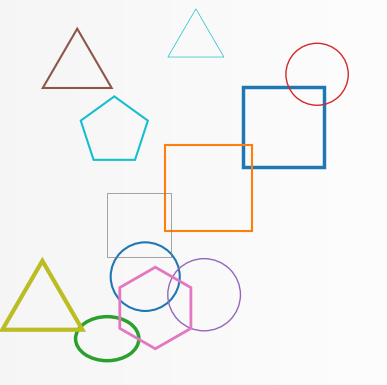[{"shape": "square", "thickness": 2.5, "radius": 0.52, "center": [0.731, 0.67]}, {"shape": "circle", "thickness": 1.5, "radius": 0.45, "center": [0.375, 0.281]}, {"shape": "square", "thickness": 1.5, "radius": 0.56, "center": [0.537, 0.512]}, {"shape": "oval", "thickness": 2.5, "radius": 0.41, "center": [0.277, 0.12]}, {"shape": "circle", "thickness": 1, "radius": 0.4, "center": [0.818, 0.807]}, {"shape": "circle", "thickness": 1, "radius": 0.47, "center": [0.527, 0.234]}, {"shape": "triangle", "thickness": 1.5, "radius": 0.51, "center": [0.199, 0.823]}, {"shape": "hexagon", "thickness": 2, "radius": 0.53, "center": [0.401, 0.2]}, {"shape": "square", "thickness": 0.5, "radius": 0.42, "center": [0.359, 0.416]}, {"shape": "triangle", "thickness": 3, "radius": 0.6, "center": [0.109, 0.203]}, {"shape": "triangle", "thickness": 0.5, "radius": 0.42, "center": [0.506, 0.894]}, {"shape": "pentagon", "thickness": 1.5, "radius": 0.46, "center": [0.295, 0.658]}]